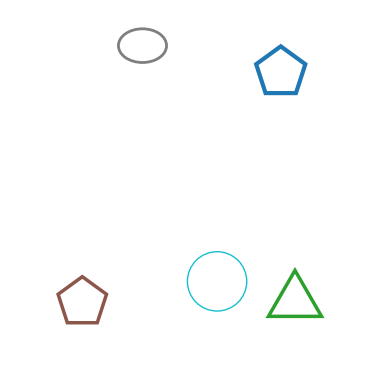[{"shape": "pentagon", "thickness": 3, "radius": 0.34, "center": [0.729, 0.813]}, {"shape": "triangle", "thickness": 2.5, "radius": 0.4, "center": [0.766, 0.218]}, {"shape": "pentagon", "thickness": 2.5, "radius": 0.33, "center": [0.214, 0.215]}, {"shape": "oval", "thickness": 2, "radius": 0.31, "center": [0.37, 0.881]}, {"shape": "circle", "thickness": 1, "radius": 0.39, "center": [0.564, 0.269]}]